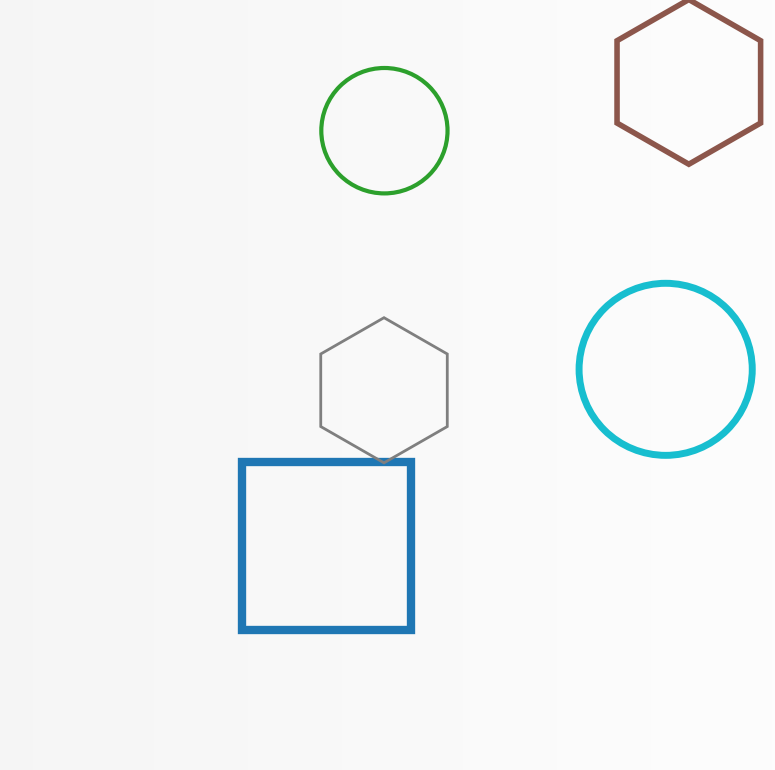[{"shape": "square", "thickness": 3, "radius": 0.54, "center": [0.421, 0.291]}, {"shape": "circle", "thickness": 1.5, "radius": 0.41, "center": [0.496, 0.83]}, {"shape": "hexagon", "thickness": 2, "radius": 0.53, "center": [0.889, 0.894]}, {"shape": "hexagon", "thickness": 1, "radius": 0.47, "center": [0.496, 0.493]}, {"shape": "circle", "thickness": 2.5, "radius": 0.56, "center": [0.859, 0.52]}]